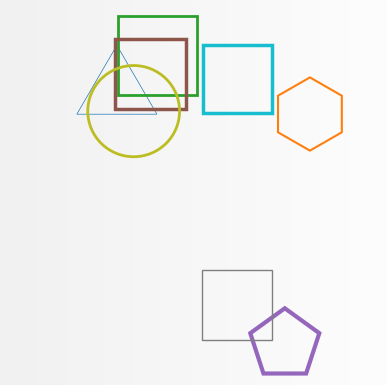[{"shape": "triangle", "thickness": 0.5, "radius": 0.6, "center": [0.302, 0.763]}, {"shape": "hexagon", "thickness": 1.5, "radius": 0.48, "center": [0.8, 0.704]}, {"shape": "square", "thickness": 2, "radius": 0.51, "center": [0.407, 0.856]}, {"shape": "pentagon", "thickness": 3, "radius": 0.47, "center": [0.735, 0.106]}, {"shape": "square", "thickness": 2.5, "radius": 0.46, "center": [0.388, 0.808]}, {"shape": "square", "thickness": 1, "radius": 0.46, "center": [0.612, 0.207]}, {"shape": "circle", "thickness": 2, "radius": 0.59, "center": [0.345, 0.711]}, {"shape": "square", "thickness": 2.5, "radius": 0.44, "center": [0.613, 0.795]}]